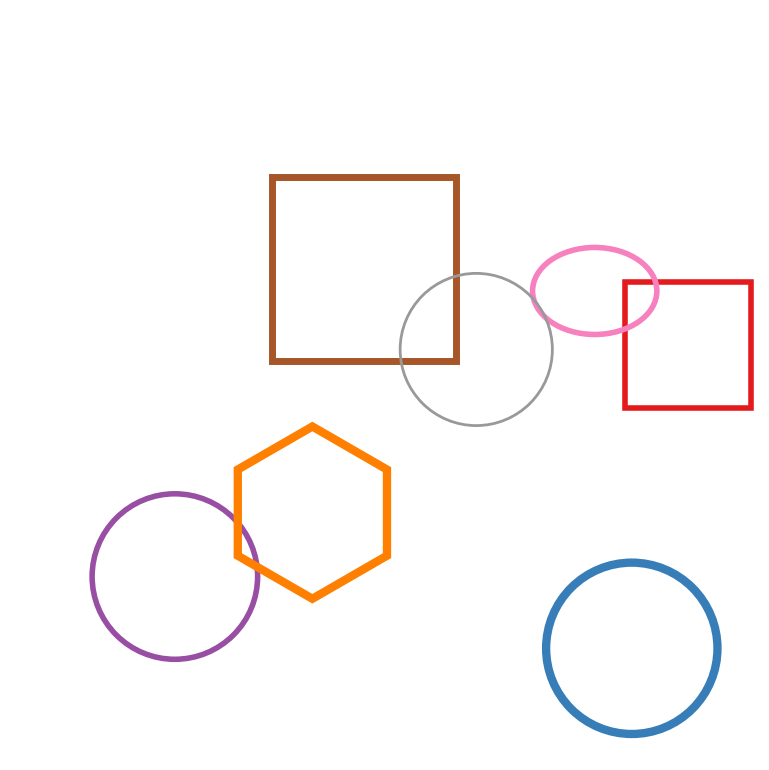[{"shape": "square", "thickness": 2, "radius": 0.41, "center": [0.894, 0.552]}, {"shape": "circle", "thickness": 3, "radius": 0.56, "center": [0.821, 0.158]}, {"shape": "circle", "thickness": 2, "radius": 0.54, "center": [0.227, 0.251]}, {"shape": "hexagon", "thickness": 3, "radius": 0.56, "center": [0.406, 0.334]}, {"shape": "square", "thickness": 2.5, "radius": 0.6, "center": [0.473, 0.651]}, {"shape": "oval", "thickness": 2, "radius": 0.4, "center": [0.772, 0.622]}, {"shape": "circle", "thickness": 1, "radius": 0.49, "center": [0.619, 0.546]}]